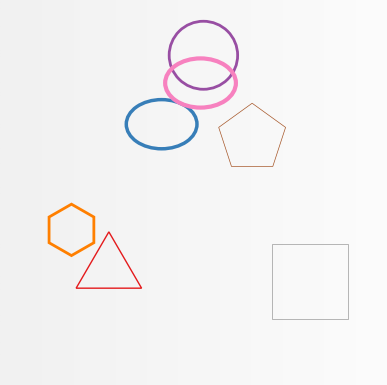[{"shape": "triangle", "thickness": 1, "radius": 0.49, "center": [0.281, 0.3]}, {"shape": "oval", "thickness": 2.5, "radius": 0.46, "center": [0.417, 0.677]}, {"shape": "circle", "thickness": 2, "radius": 0.44, "center": [0.525, 0.856]}, {"shape": "hexagon", "thickness": 2, "radius": 0.33, "center": [0.184, 0.403]}, {"shape": "pentagon", "thickness": 0.5, "radius": 0.45, "center": [0.651, 0.641]}, {"shape": "oval", "thickness": 3, "radius": 0.46, "center": [0.518, 0.784]}, {"shape": "square", "thickness": 0.5, "radius": 0.49, "center": [0.801, 0.268]}]